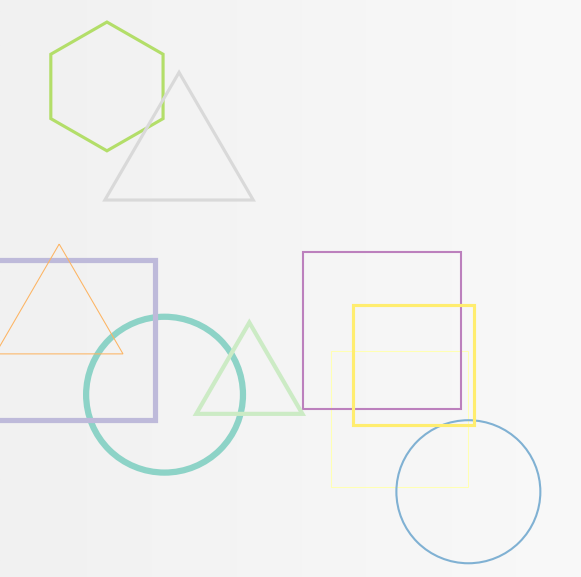[{"shape": "circle", "thickness": 3, "radius": 0.67, "center": [0.283, 0.316]}, {"shape": "square", "thickness": 0.5, "radius": 0.59, "center": [0.687, 0.274]}, {"shape": "square", "thickness": 2.5, "radius": 0.69, "center": [0.127, 0.411]}, {"shape": "circle", "thickness": 1, "radius": 0.62, "center": [0.806, 0.148]}, {"shape": "triangle", "thickness": 0.5, "radius": 0.63, "center": [0.102, 0.45]}, {"shape": "hexagon", "thickness": 1.5, "radius": 0.56, "center": [0.184, 0.849]}, {"shape": "triangle", "thickness": 1.5, "radius": 0.74, "center": [0.308, 0.726]}, {"shape": "square", "thickness": 1, "radius": 0.68, "center": [0.658, 0.427]}, {"shape": "triangle", "thickness": 2, "radius": 0.53, "center": [0.429, 0.335]}, {"shape": "square", "thickness": 1.5, "radius": 0.52, "center": [0.711, 0.367]}]